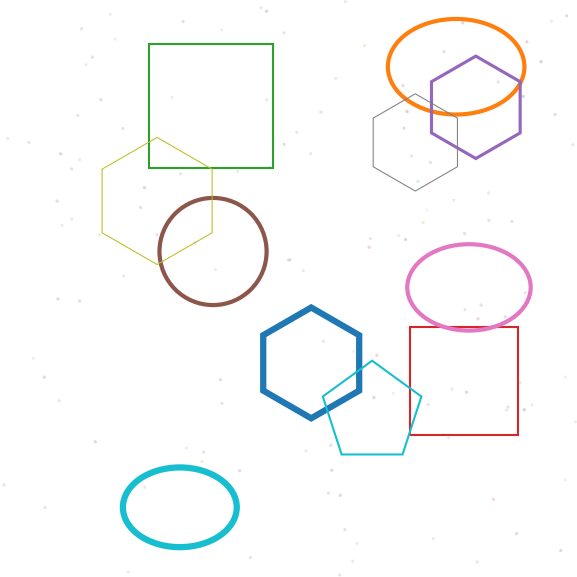[{"shape": "hexagon", "thickness": 3, "radius": 0.48, "center": [0.539, 0.371]}, {"shape": "oval", "thickness": 2, "radius": 0.59, "center": [0.79, 0.884]}, {"shape": "square", "thickness": 1, "radius": 0.54, "center": [0.365, 0.816]}, {"shape": "square", "thickness": 1, "radius": 0.46, "center": [0.804, 0.339]}, {"shape": "hexagon", "thickness": 1.5, "radius": 0.44, "center": [0.824, 0.813]}, {"shape": "circle", "thickness": 2, "radius": 0.46, "center": [0.369, 0.564]}, {"shape": "oval", "thickness": 2, "radius": 0.53, "center": [0.812, 0.501]}, {"shape": "hexagon", "thickness": 0.5, "radius": 0.42, "center": [0.719, 0.753]}, {"shape": "hexagon", "thickness": 0.5, "radius": 0.55, "center": [0.272, 0.651]}, {"shape": "oval", "thickness": 3, "radius": 0.49, "center": [0.311, 0.121]}, {"shape": "pentagon", "thickness": 1, "radius": 0.45, "center": [0.644, 0.285]}]